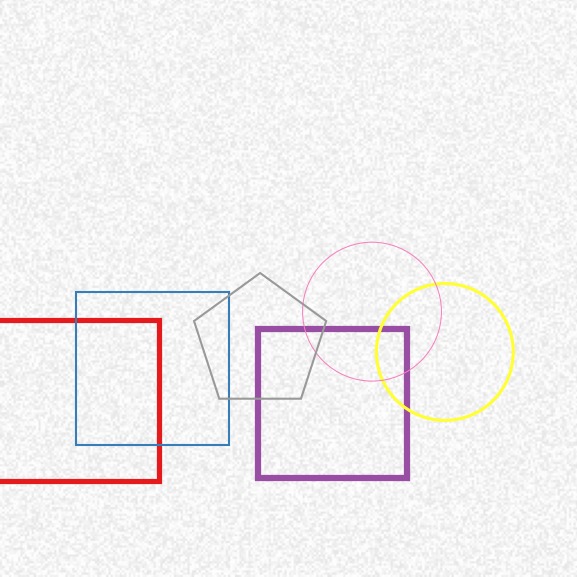[{"shape": "square", "thickness": 2.5, "radius": 0.7, "center": [0.136, 0.305]}, {"shape": "square", "thickness": 1, "radius": 0.66, "center": [0.264, 0.362]}, {"shape": "square", "thickness": 3, "radius": 0.64, "center": [0.576, 0.3]}, {"shape": "circle", "thickness": 1.5, "radius": 0.59, "center": [0.77, 0.39]}, {"shape": "circle", "thickness": 0.5, "radius": 0.6, "center": [0.644, 0.459]}, {"shape": "pentagon", "thickness": 1, "radius": 0.6, "center": [0.45, 0.406]}]